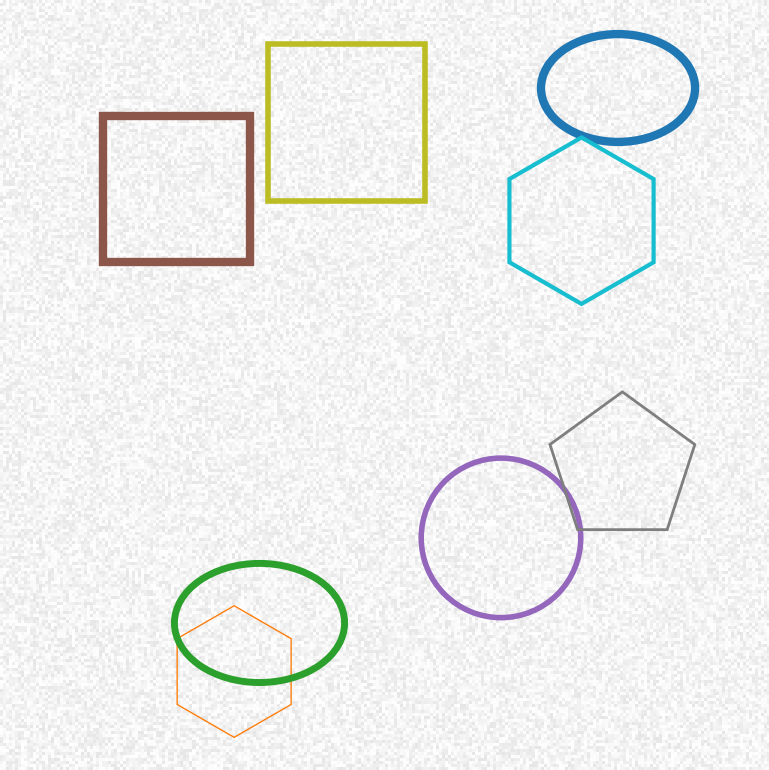[{"shape": "oval", "thickness": 3, "radius": 0.5, "center": [0.803, 0.886]}, {"shape": "hexagon", "thickness": 0.5, "radius": 0.43, "center": [0.304, 0.128]}, {"shape": "oval", "thickness": 2.5, "radius": 0.55, "center": [0.337, 0.191]}, {"shape": "circle", "thickness": 2, "radius": 0.52, "center": [0.651, 0.301]}, {"shape": "square", "thickness": 3, "radius": 0.48, "center": [0.229, 0.755]}, {"shape": "pentagon", "thickness": 1, "radius": 0.49, "center": [0.808, 0.392]}, {"shape": "square", "thickness": 2, "radius": 0.51, "center": [0.45, 0.841]}, {"shape": "hexagon", "thickness": 1.5, "radius": 0.54, "center": [0.755, 0.713]}]